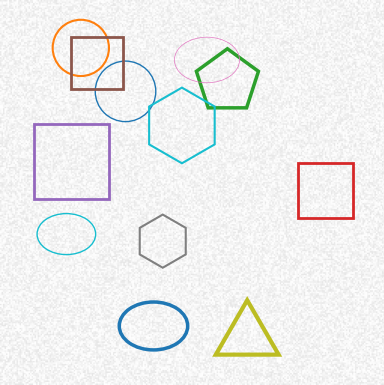[{"shape": "oval", "thickness": 2.5, "radius": 0.44, "center": [0.399, 0.153]}, {"shape": "circle", "thickness": 1, "radius": 0.39, "center": [0.326, 0.763]}, {"shape": "circle", "thickness": 1.5, "radius": 0.37, "center": [0.21, 0.876]}, {"shape": "pentagon", "thickness": 2.5, "radius": 0.42, "center": [0.591, 0.789]}, {"shape": "square", "thickness": 2, "radius": 0.36, "center": [0.846, 0.504]}, {"shape": "square", "thickness": 2, "radius": 0.49, "center": [0.186, 0.58]}, {"shape": "square", "thickness": 2, "radius": 0.34, "center": [0.252, 0.835]}, {"shape": "oval", "thickness": 0.5, "radius": 0.42, "center": [0.538, 0.844]}, {"shape": "hexagon", "thickness": 1.5, "radius": 0.34, "center": [0.423, 0.374]}, {"shape": "triangle", "thickness": 3, "radius": 0.47, "center": [0.642, 0.126]}, {"shape": "hexagon", "thickness": 1.5, "radius": 0.49, "center": [0.472, 0.674]}, {"shape": "oval", "thickness": 1, "radius": 0.38, "center": [0.172, 0.392]}]